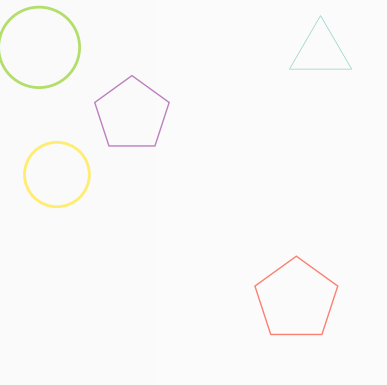[{"shape": "triangle", "thickness": 0.5, "radius": 0.46, "center": [0.827, 0.867]}, {"shape": "pentagon", "thickness": 1, "radius": 0.56, "center": [0.765, 0.222]}, {"shape": "circle", "thickness": 2, "radius": 0.52, "center": [0.101, 0.877]}, {"shape": "pentagon", "thickness": 1, "radius": 0.5, "center": [0.341, 0.703]}, {"shape": "circle", "thickness": 2, "radius": 0.42, "center": [0.147, 0.547]}]